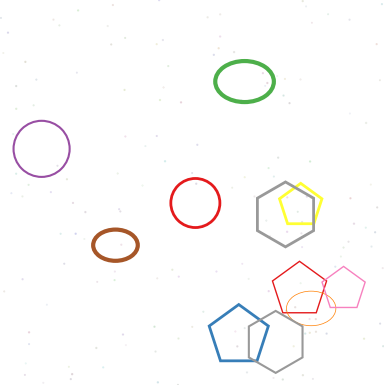[{"shape": "pentagon", "thickness": 1, "radius": 0.37, "center": [0.778, 0.247]}, {"shape": "circle", "thickness": 2, "radius": 0.32, "center": [0.507, 0.473]}, {"shape": "pentagon", "thickness": 2, "radius": 0.4, "center": [0.62, 0.128]}, {"shape": "oval", "thickness": 3, "radius": 0.38, "center": [0.635, 0.788]}, {"shape": "circle", "thickness": 1.5, "radius": 0.36, "center": [0.108, 0.613]}, {"shape": "oval", "thickness": 0.5, "radius": 0.32, "center": [0.808, 0.199]}, {"shape": "pentagon", "thickness": 2, "radius": 0.29, "center": [0.781, 0.466]}, {"shape": "oval", "thickness": 3, "radius": 0.29, "center": [0.3, 0.363]}, {"shape": "pentagon", "thickness": 1, "radius": 0.29, "center": [0.892, 0.249]}, {"shape": "hexagon", "thickness": 1.5, "radius": 0.4, "center": [0.716, 0.112]}, {"shape": "hexagon", "thickness": 2, "radius": 0.42, "center": [0.742, 0.443]}]